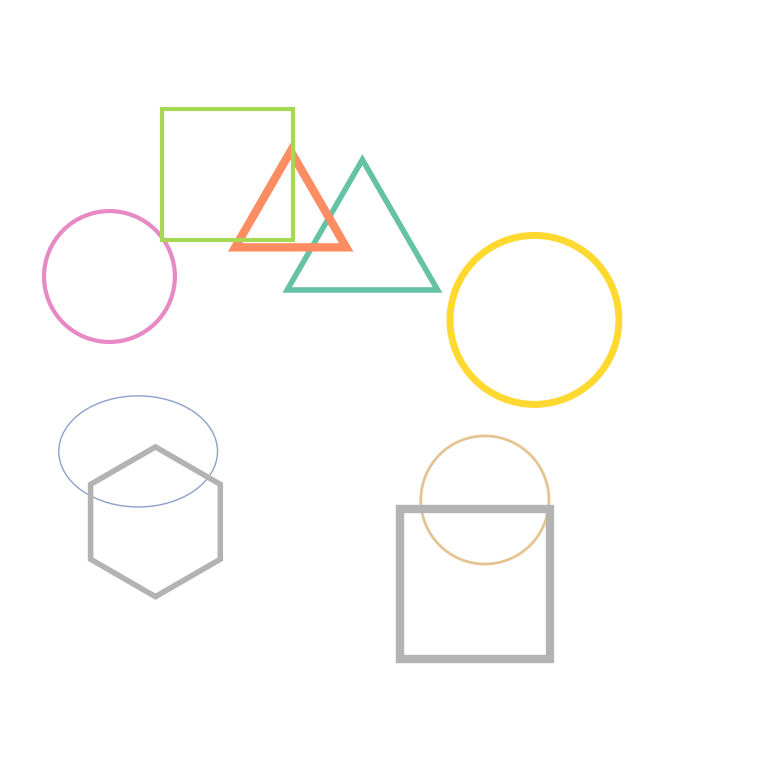[{"shape": "triangle", "thickness": 2, "radius": 0.56, "center": [0.471, 0.68]}, {"shape": "triangle", "thickness": 3, "radius": 0.42, "center": [0.378, 0.72]}, {"shape": "oval", "thickness": 0.5, "radius": 0.52, "center": [0.179, 0.414]}, {"shape": "circle", "thickness": 1.5, "radius": 0.42, "center": [0.142, 0.641]}, {"shape": "square", "thickness": 1.5, "radius": 0.42, "center": [0.296, 0.773]}, {"shape": "circle", "thickness": 2.5, "radius": 0.55, "center": [0.694, 0.585]}, {"shape": "circle", "thickness": 1, "radius": 0.42, "center": [0.63, 0.351]}, {"shape": "square", "thickness": 3, "radius": 0.49, "center": [0.617, 0.241]}, {"shape": "hexagon", "thickness": 2, "radius": 0.49, "center": [0.202, 0.322]}]